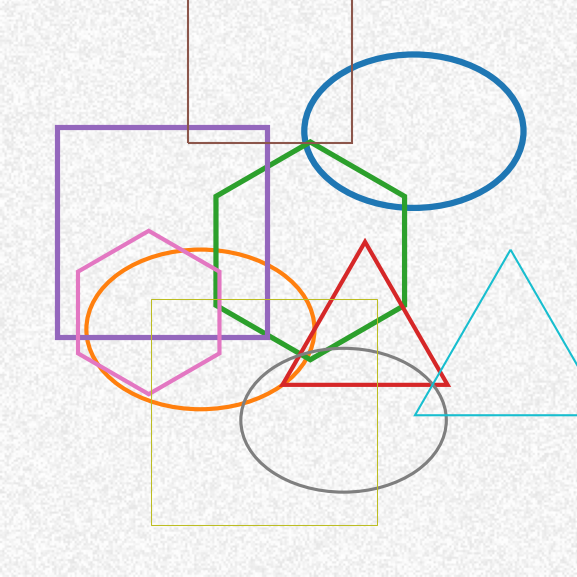[{"shape": "oval", "thickness": 3, "radius": 0.95, "center": [0.717, 0.772]}, {"shape": "oval", "thickness": 2, "radius": 0.99, "center": [0.347, 0.429]}, {"shape": "hexagon", "thickness": 2.5, "radius": 0.94, "center": [0.537, 0.565]}, {"shape": "triangle", "thickness": 2, "radius": 0.83, "center": [0.632, 0.415]}, {"shape": "square", "thickness": 2.5, "radius": 0.91, "center": [0.281, 0.597]}, {"shape": "square", "thickness": 1, "radius": 0.71, "center": [0.468, 0.893]}, {"shape": "hexagon", "thickness": 2, "radius": 0.71, "center": [0.258, 0.458]}, {"shape": "oval", "thickness": 1.5, "radius": 0.89, "center": [0.595, 0.271]}, {"shape": "square", "thickness": 0.5, "radius": 0.98, "center": [0.457, 0.286]}, {"shape": "triangle", "thickness": 1, "radius": 0.96, "center": [0.884, 0.376]}]